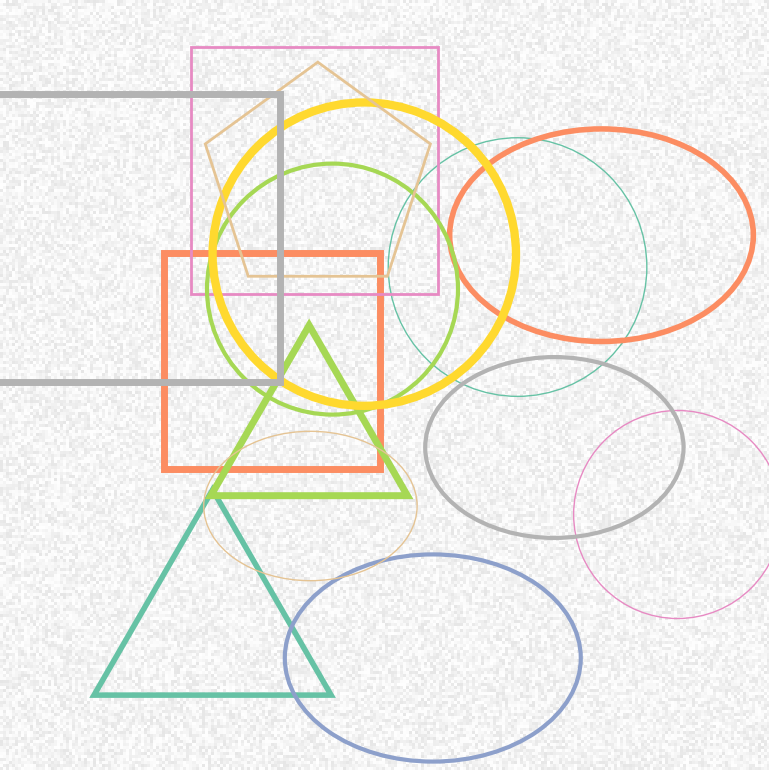[{"shape": "circle", "thickness": 0.5, "radius": 0.84, "center": [0.672, 0.653]}, {"shape": "triangle", "thickness": 2, "radius": 0.89, "center": [0.276, 0.186]}, {"shape": "oval", "thickness": 2, "radius": 0.99, "center": [0.781, 0.695]}, {"shape": "square", "thickness": 2.5, "radius": 0.7, "center": [0.353, 0.531]}, {"shape": "oval", "thickness": 1.5, "radius": 0.96, "center": [0.562, 0.145]}, {"shape": "square", "thickness": 1, "radius": 0.8, "center": [0.408, 0.778]}, {"shape": "circle", "thickness": 0.5, "radius": 0.68, "center": [0.88, 0.332]}, {"shape": "triangle", "thickness": 2.5, "radius": 0.74, "center": [0.401, 0.43]}, {"shape": "circle", "thickness": 1.5, "radius": 0.81, "center": [0.432, 0.625]}, {"shape": "circle", "thickness": 3, "radius": 0.99, "center": [0.473, 0.67]}, {"shape": "pentagon", "thickness": 1, "radius": 0.77, "center": [0.413, 0.766]}, {"shape": "oval", "thickness": 0.5, "radius": 0.69, "center": [0.403, 0.343]}, {"shape": "square", "thickness": 2.5, "radius": 0.94, "center": [0.176, 0.691]}, {"shape": "oval", "thickness": 1.5, "radius": 0.84, "center": [0.72, 0.419]}]